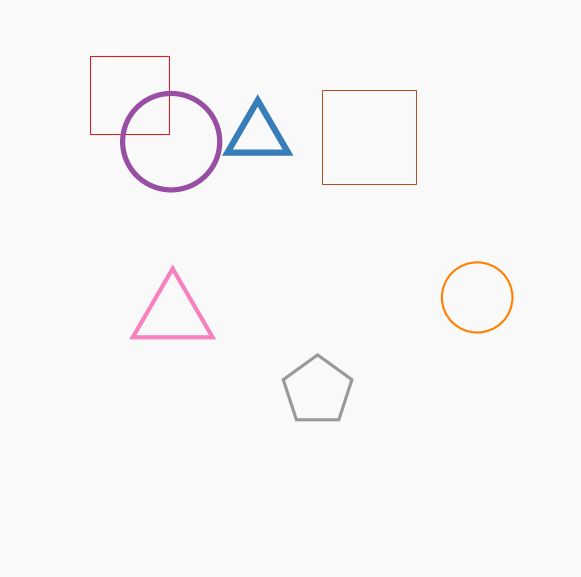[{"shape": "square", "thickness": 0.5, "radius": 0.34, "center": [0.223, 0.835]}, {"shape": "triangle", "thickness": 3, "radius": 0.3, "center": [0.443, 0.765]}, {"shape": "circle", "thickness": 2.5, "radius": 0.42, "center": [0.294, 0.754]}, {"shape": "circle", "thickness": 1, "radius": 0.3, "center": [0.821, 0.484]}, {"shape": "square", "thickness": 0.5, "radius": 0.4, "center": [0.635, 0.762]}, {"shape": "triangle", "thickness": 2, "radius": 0.4, "center": [0.297, 0.455]}, {"shape": "pentagon", "thickness": 1.5, "radius": 0.31, "center": [0.546, 0.322]}]